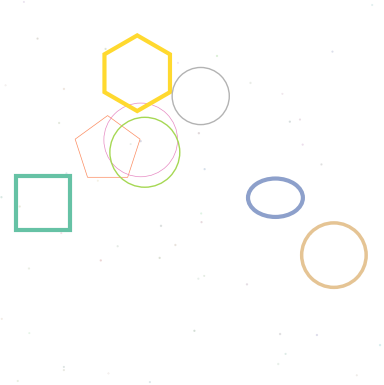[{"shape": "square", "thickness": 3, "radius": 0.35, "center": [0.111, 0.473]}, {"shape": "pentagon", "thickness": 0.5, "radius": 0.44, "center": [0.279, 0.611]}, {"shape": "oval", "thickness": 3, "radius": 0.36, "center": [0.715, 0.486]}, {"shape": "circle", "thickness": 0.5, "radius": 0.48, "center": [0.366, 0.637]}, {"shape": "circle", "thickness": 1, "radius": 0.45, "center": [0.376, 0.604]}, {"shape": "hexagon", "thickness": 3, "radius": 0.49, "center": [0.356, 0.81]}, {"shape": "circle", "thickness": 2.5, "radius": 0.42, "center": [0.867, 0.337]}, {"shape": "circle", "thickness": 1, "radius": 0.37, "center": [0.521, 0.751]}]